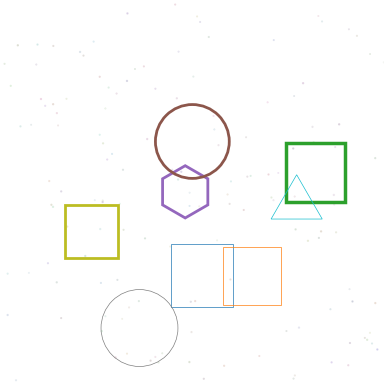[{"shape": "square", "thickness": 0.5, "radius": 0.41, "center": [0.525, 0.284]}, {"shape": "square", "thickness": 0.5, "radius": 0.38, "center": [0.656, 0.283]}, {"shape": "square", "thickness": 2.5, "radius": 0.38, "center": [0.819, 0.552]}, {"shape": "hexagon", "thickness": 2, "radius": 0.34, "center": [0.481, 0.502]}, {"shape": "circle", "thickness": 2, "radius": 0.48, "center": [0.5, 0.633]}, {"shape": "circle", "thickness": 0.5, "radius": 0.5, "center": [0.362, 0.148]}, {"shape": "square", "thickness": 2, "radius": 0.35, "center": [0.237, 0.399]}, {"shape": "triangle", "thickness": 0.5, "radius": 0.38, "center": [0.771, 0.469]}]